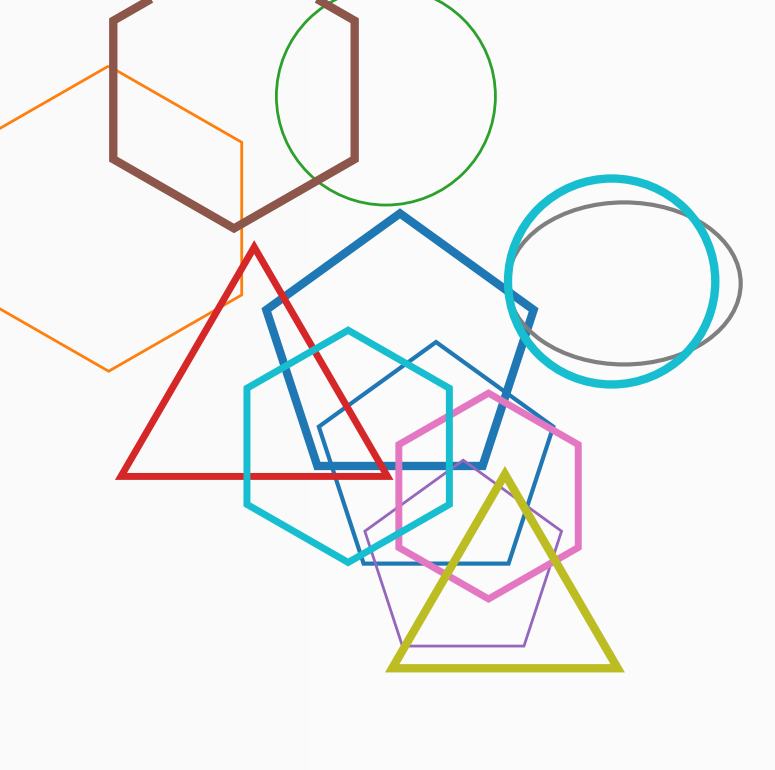[{"shape": "pentagon", "thickness": 1.5, "radius": 0.8, "center": [0.563, 0.397]}, {"shape": "pentagon", "thickness": 3, "radius": 0.91, "center": [0.516, 0.542]}, {"shape": "hexagon", "thickness": 1, "radius": 0.99, "center": [0.14, 0.716]}, {"shape": "circle", "thickness": 1, "radius": 0.71, "center": [0.498, 0.875]}, {"shape": "triangle", "thickness": 2.5, "radius": 0.99, "center": [0.328, 0.481]}, {"shape": "pentagon", "thickness": 1, "radius": 0.67, "center": [0.598, 0.269]}, {"shape": "hexagon", "thickness": 3, "radius": 0.9, "center": [0.302, 0.883]}, {"shape": "hexagon", "thickness": 2.5, "radius": 0.67, "center": [0.63, 0.356]}, {"shape": "oval", "thickness": 1.5, "radius": 0.75, "center": [0.805, 0.632]}, {"shape": "triangle", "thickness": 3, "radius": 0.84, "center": [0.652, 0.216]}, {"shape": "hexagon", "thickness": 2.5, "radius": 0.75, "center": [0.449, 0.42]}, {"shape": "circle", "thickness": 3, "radius": 0.67, "center": [0.789, 0.634]}]